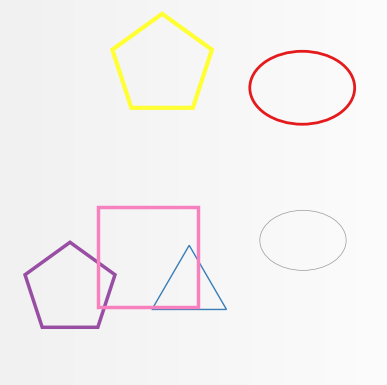[{"shape": "oval", "thickness": 2, "radius": 0.68, "center": [0.78, 0.772]}, {"shape": "triangle", "thickness": 1, "radius": 0.56, "center": [0.488, 0.252]}, {"shape": "pentagon", "thickness": 2.5, "radius": 0.61, "center": [0.181, 0.249]}, {"shape": "pentagon", "thickness": 3, "radius": 0.68, "center": [0.418, 0.829]}, {"shape": "square", "thickness": 2.5, "radius": 0.65, "center": [0.382, 0.333]}, {"shape": "oval", "thickness": 0.5, "radius": 0.56, "center": [0.782, 0.376]}]